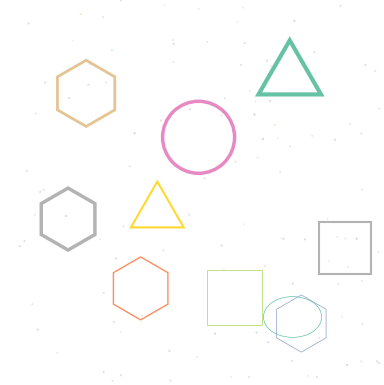[{"shape": "oval", "thickness": 0.5, "radius": 0.38, "center": [0.76, 0.177]}, {"shape": "triangle", "thickness": 3, "radius": 0.47, "center": [0.753, 0.802]}, {"shape": "hexagon", "thickness": 1, "radius": 0.41, "center": [0.365, 0.251]}, {"shape": "hexagon", "thickness": 0.5, "radius": 0.37, "center": [0.783, 0.16]}, {"shape": "circle", "thickness": 2.5, "radius": 0.47, "center": [0.516, 0.643]}, {"shape": "square", "thickness": 0.5, "radius": 0.35, "center": [0.609, 0.227]}, {"shape": "triangle", "thickness": 1.5, "radius": 0.4, "center": [0.409, 0.449]}, {"shape": "hexagon", "thickness": 2, "radius": 0.43, "center": [0.224, 0.758]}, {"shape": "square", "thickness": 1.5, "radius": 0.34, "center": [0.897, 0.356]}, {"shape": "hexagon", "thickness": 2.5, "radius": 0.4, "center": [0.177, 0.431]}]